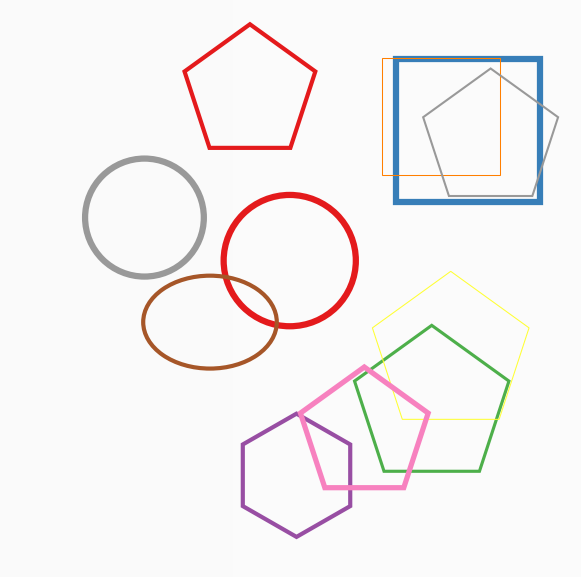[{"shape": "pentagon", "thickness": 2, "radius": 0.59, "center": [0.43, 0.839]}, {"shape": "circle", "thickness": 3, "radius": 0.57, "center": [0.498, 0.548]}, {"shape": "square", "thickness": 3, "radius": 0.62, "center": [0.805, 0.773]}, {"shape": "pentagon", "thickness": 1.5, "radius": 0.7, "center": [0.743, 0.296]}, {"shape": "hexagon", "thickness": 2, "radius": 0.53, "center": [0.51, 0.176]}, {"shape": "square", "thickness": 0.5, "radius": 0.51, "center": [0.759, 0.797]}, {"shape": "pentagon", "thickness": 0.5, "radius": 0.71, "center": [0.775, 0.388]}, {"shape": "oval", "thickness": 2, "radius": 0.57, "center": [0.361, 0.441]}, {"shape": "pentagon", "thickness": 2.5, "radius": 0.58, "center": [0.627, 0.248]}, {"shape": "pentagon", "thickness": 1, "radius": 0.61, "center": [0.844, 0.758]}, {"shape": "circle", "thickness": 3, "radius": 0.51, "center": [0.249, 0.622]}]